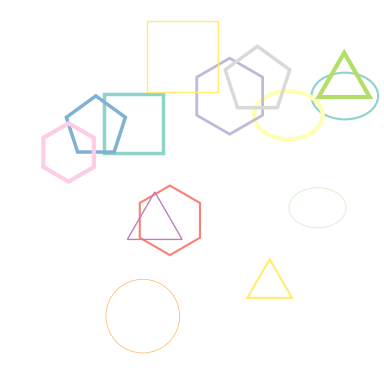[{"shape": "square", "thickness": 2.5, "radius": 0.38, "center": [0.348, 0.678]}, {"shape": "oval", "thickness": 1.5, "radius": 0.43, "center": [0.896, 0.751]}, {"shape": "oval", "thickness": 3, "radius": 0.45, "center": [0.749, 0.701]}, {"shape": "hexagon", "thickness": 2, "radius": 0.49, "center": [0.597, 0.75]}, {"shape": "hexagon", "thickness": 1.5, "radius": 0.45, "center": [0.441, 0.428]}, {"shape": "pentagon", "thickness": 2.5, "radius": 0.4, "center": [0.249, 0.67]}, {"shape": "circle", "thickness": 0.5, "radius": 0.48, "center": [0.371, 0.179]}, {"shape": "triangle", "thickness": 3, "radius": 0.38, "center": [0.894, 0.786]}, {"shape": "hexagon", "thickness": 3, "radius": 0.38, "center": [0.178, 0.604]}, {"shape": "pentagon", "thickness": 2.5, "radius": 0.44, "center": [0.669, 0.792]}, {"shape": "triangle", "thickness": 1, "radius": 0.41, "center": [0.402, 0.419]}, {"shape": "oval", "thickness": 0.5, "radius": 0.37, "center": [0.825, 0.46]}, {"shape": "square", "thickness": 1, "radius": 0.46, "center": [0.473, 0.854]}, {"shape": "triangle", "thickness": 1.5, "radius": 0.34, "center": [0.7, 0.26]}]